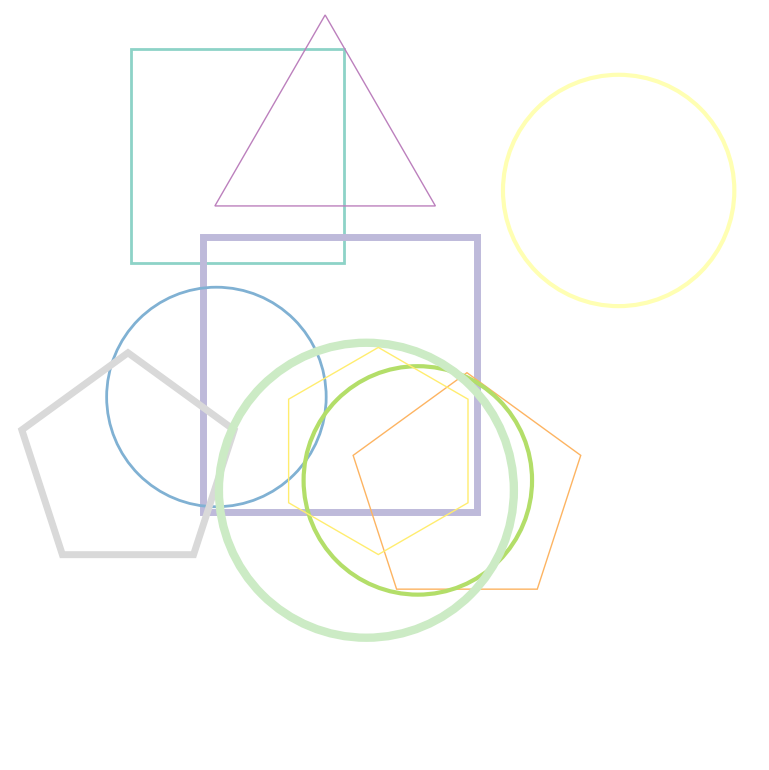[{"shape": "square", "thickness": 1, "radius": 0.69, "center": [0.308, 0.797]}, {"shape": "circle", "thickness": 1.5, "radius": 0.75, "center": [0.803, 0.753]}, {"shape": "square", "thickness": 2.5, "radius": 0.89, "center": [0.441, 0.514]}, {"shape": "circle", "thickness": 1, "radius": 0.71, "center": [0.281, 0.484]}, {"shape": "pentagon", "thickness": 0.5, "radius": 0.78, "center": [0.606, 0.361]}, {"shape": "circle", "thickness": 1.5, "radius": 0.74, "center": [0.543, 0.376]}, {"shape": "pentagon", "thickness": 2.5, "radius": 0.72, "center": [0.166, 0.397]}, {"shape": "triangle", "thickness": 0.5, "radius": 0.83, "center": [0.422, 0.815]}, {"shape": "circle", "thickness": 3, "radius": 0.96, "center": [0.476, 0.363]}, {"shape": "hexagon", "thickness": 0.5, "radius": 0.67, "center": [0.491, 0.414]}]